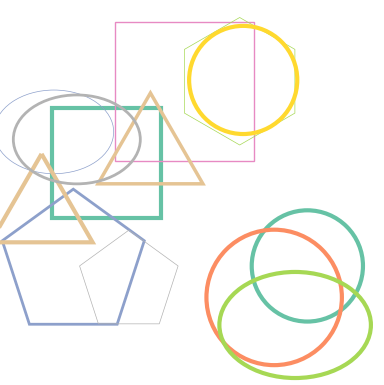[{"shape": "circle", "thickness": 3, "radius": 0.72, "center": [0.798, 0.309]}, {"shape": "square", "thickness": 3, "radius": 0.71, "center": [0.277, 0.577]}, {"shape": "circle", "thickness": 3, "radius": 0.88, "center": [0.712, 0.227]}, {"shape": "oval", "thickness": 0.5, "radius": 0.78, "center": [0.14, 0.657]}, {"shape": "pentagon", "thickness": 2, "radius": 0.97, "center": [0.19, 0.315]}, {"shape": "square", "thickness": 1, "radius": 0.9, "center": [0.48, 0.762]}, {"shape": "hexagon", "thickness": 0.5, "radius": 0.83, "center": [0.623, 0.789]}, {"shape": "oval", "thickness": 3, "radius": 0.98, "center": [0.767, 0.156]}, {"shape": "circle", "thickness": 3, "radius": 0.7, "center": [0.632, 0.792]}, {"shape": "triangle", "thickness": 3, "radius": 0.77, "center": [0.108, 0.447]}, {"shape": "triangle", "thickness": 2.5, "radius": 0.79, "center": [0.391, 0.601]}, {"shape": "pentagon", "thickness": 0.5, "radius": 0.67, "center": [0.335, 0.268]}, {"shape": "oval", "thickness": 2, "radius": 0.82, "center": [0.2, 0.638]}]